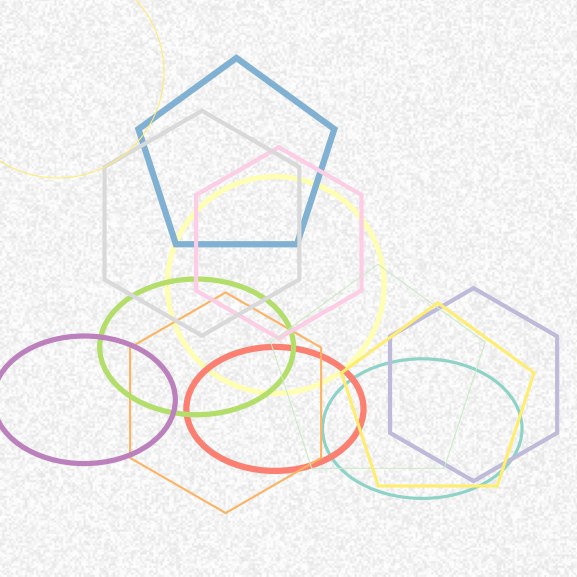[{"shape": "oval", "thickness": 1.5, "radius": 0.86, "center": [0.731, 0.257]}, {"shape": "circle", "thickness": 2.5, "radius": 0.94, "center": [0.477, 0.506]}, {"shape": "hexagon", "thickness": 2, "radius": 0.84, "center": [0.82, 0.333]}, {"shape": "oval", "thickness": 3, "radius": 0.77, "center": [0.476, 0.291]}, {"shape": "pentagon", "thickness": 3, "radius": 0.89, "center": [0.409, 0.72]}, {"shape": "hexagon", "thickness": 1, "radius": 0.95, "center": [0.391, 0.302]}, {"shape": "oval", "thickness": 2.5, "radius": 0.84, "center": [0.34, 0.398]}, {"shape": "hexagon", "thickness": 2, "radius": 0.83, "center": [0.483, 0.579]}, {"shape": "hexagon", "thickness": 2, "radius": 0.97, "center": [0.35, 0.613]}, {"shape": "oval", "thickness": 2.5, "radius": 0.79, "center": [0.146, 0.307]}, {"shape": "pentagon", "thickness": 0.5, "radius": 0.98, "center": [0.654, 0.346]}, {"shape": "circle", "thickness": 0.5, "radius": 0.92, "center": [0.1, 0.875]}, {"shape": "pentagon", "thickness": 1.5, "radius": 0.88, "center": [0.758, 0.299]}]